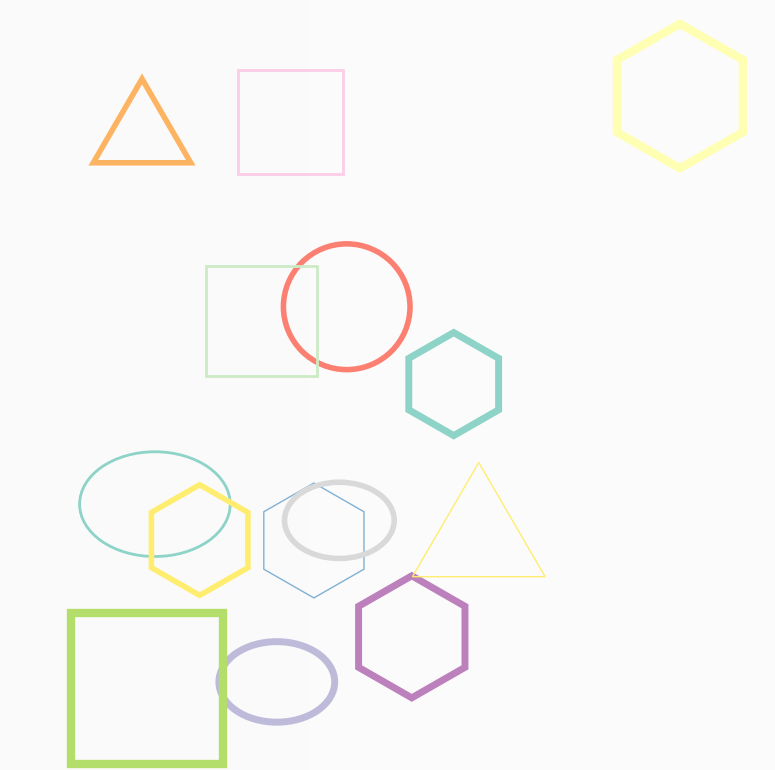[{"shape": "oval", "thickness": 1, "radius": 0.49, "center": [0.2, 0.345]}, {"shape": "hexagon", "thickness": 2.5, "radius": 0.33, "center": [0.585, 0.501]}, {"shape": "hexagon", "thickness": 3, "radius": 0.47, "center": [0.877, 0.875]}, {"shape": "oval", "thickness": 2.5, "radius": 0.37, "center": [0.357, 0.114]}, {"shape": "circle", "thickness": 2, "radius": 0.41, "center": [0.447, 0.602]}, {"shape": "hexagon", "thickness": 0.5, "radius": 0.37, "center": [0.405, 0.298]}, {"shape": "triangle", "thickness": 2, "radius": 0.36, "center": [0.183, 0.825]}, {"shape": "square", "thickness": 3, "radius": 0.49, "center": [0.19, 0.106]}, {"shape": "square", "thickness": 1, "radius": 0.34, "center": [0.375, 0.842]}, {"shape": "oval", "thickness": 2, "radius": 0.35, "center": [0.438, 0.324]}, {"shape": "hexagon", "thickness": 2.5, "radius": 0.4, "center": [0.531, 0.173]}, {"shape": "square", "thickness": 1, "radius": 0.36, "center": [0.337, 0.583]}, {"shape": "hexagon", "thickness": 2, "radius": 0.36, "center": [0.258, 0.299]}, {"shape": "triangle", "thickness": 0.5, "radius": 0.49, "center": [0.618, 0.3]}]